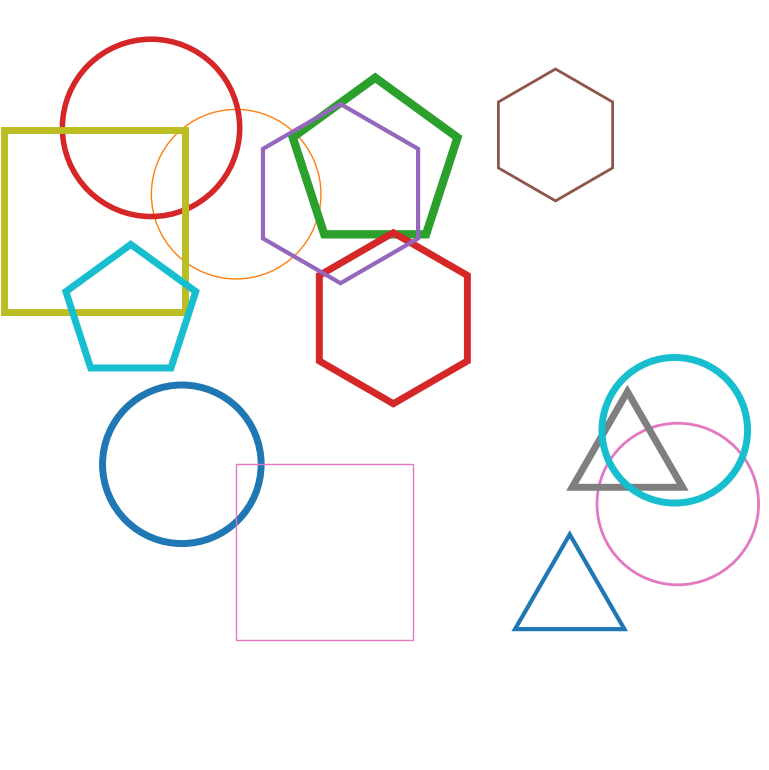[{"shape": "triangle", "thickness": 1.5, "radius": 0.41, "center": [0.74, 0.224]}, {"shape": "circle", "thickness": 2.5, "radius": 0.51, "center": [0.236, 0.397]}, {"shape": "circle", "thickness": 0.5, "radius": 0.55, "center": [0.307, 0.748]}, {"shape": "pentagon", "thickness": 3, "radius": 0.56, "center": [0.487, 0.787]}, {"shape": "circle", "thickness": 2, "radius": 0.58, "center": [0.196, 0.834]}, {"shape": "hexagon", "thickness": 2.5, "radius": 0.56, "center": [0.511, 0.587]}, {"shape": "hexagon", "thickness": 1.5, "radius": 0.58, "center": [0.442, 0.749]}, {"shape": "hexagon", "thickness": 1, "radius": 0.43, "center": [0.721, 0.825]}, {"shape": "circle", "thickness": 1, "radius": 0.52, "center": [0.88, 0.345]}, {"shape": "square", "thickness": 0.5, "radius": 0.57, "center": [0.421, 0.283]}, {"shape": "triangle", "thickness": 2.5, "radius": 0.41, "center": [0.815, 0.409]}, {"shape": "square", "thickness": 2.5, "radius": 0.59, "center": [0.123, 0.713]}, {"shape": "circle", "thickness": 2.5, "radius": 0.47, "center": [0.876, 0.441]}, {"shape": "pentagon", "thickness": 2.5, "radius": 0.44, "center": [0.17, 0.594]}]